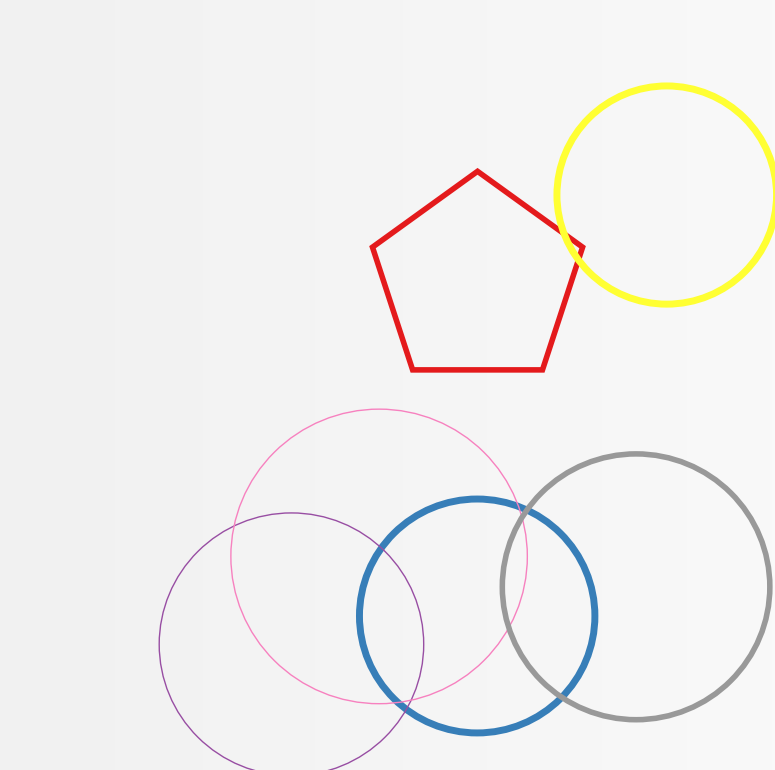[{"shape": "pentagon", "thickness": 2, "radius": 0.71, "center": [0.616, 0.635]}, {"shape": "circle", "thickness": 2.5, "radius": 0.76, "center": [0.616, 0.2]}, {"shape": "circle", "thickness": 0.5, "radius": 0.85, "center": [0.376, 0.163]}, {"shape": "circle", "thickness": 2.5, "radius": 0.71, "center": [0.86, 0.747]}, {"shape": "circle", "thickness": 0.5, "radius": 0.96, "center": [0.489, 0.277]}, {"shape": "circle", "thickness": 2, "radius": 0.86, "center": [0.821, 0.238]}]